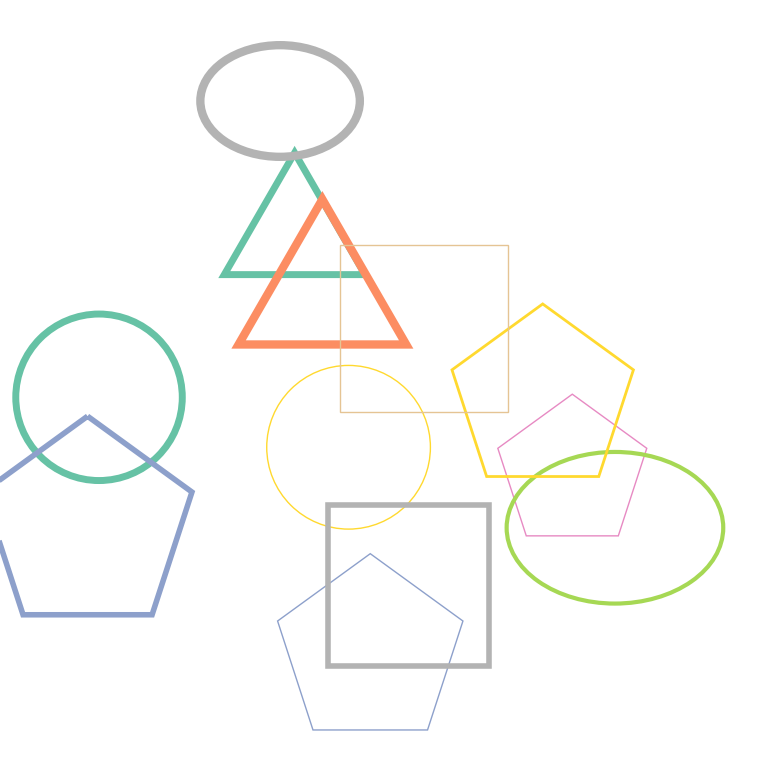[{"shape": "circle", "thickness": 2.5, "radius": 0.54, "center": [0.129, 0.484]}, {"shape": "triangle", "thickness": 2.5, "radius": 0.53, "center": [0.383, 0.696]}, {"shape": "triangle", "thickness": 3, "radius": 0.63, "center": [0.419, 0.615]}, {"shape": "pentagon", "thickness": 2, "radius": 0.71, "center": [0.114, 0.317]}, {"shape": "pentagon", "thickness": 0.5, "radius": 0.63, "center": [0.481, 0.154]}, {"shape": "pentagon", "thickness": 0.5, "radius": 0.51, "center": [0.743, 0.386]}, {"shape": "oval", "thickness": 1.5, "radius": 0.7, "center": [0.799, 0.315]}, {"shape": "circle", "thickness": 0.5, "radius": 0.53, "center": [0.453, 0.419]}, {"shape": "pentagon", "thickness": 1, "radius": 0.62, "center": [0.705, 0.481]}, {"shape": "square", "thickness": 0.5, "radius": 0.54, "center": [0.551, 0.574]}, {"shape": "oval", "thickness": 3, "radius": 0.52, "center": [0.364, 0.869]}, {"shape": "square", "thickness": 2, "radius": 0.52, "center": [0.531, 0.239]}]